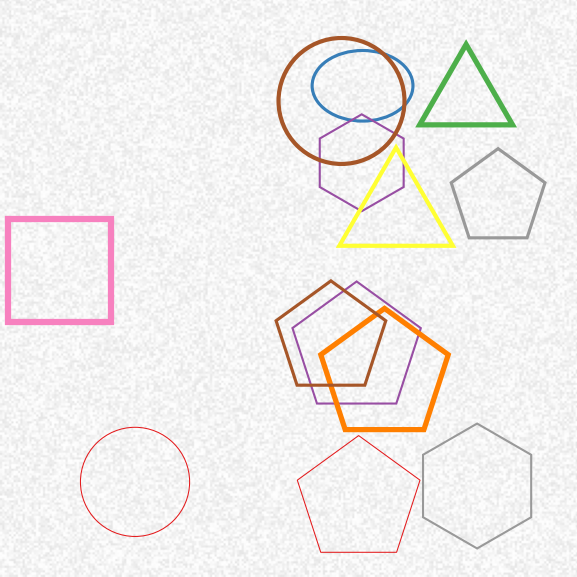[{"shape": "pentagon", "thickness": 0.5, "radius": 0.56, "center": [0.621, 0.133]}, {"shape": "circle", "thickness": 0.5, "radius": 0.47, "center": [0.234, 0.165]}, {"shape": "oval", "thickness": 1.5, "radius": 0.44, "center": [0.628, 0.851]}, {"shape": "triangle", "thickness": 2.5, "radius": 0.46, "center": [0.807, 0.829]}, {"shape": "pentagon", "thickness": 1, "radius": 0.58, "center": [0.618, 0.395]}, {"shape": "hexagon", "thickness": 1, "radius": 0.42, "center": [0.626, 0.717]}, {"shape": "pentagon", "thickness": 2.5, "radius": 0.58, "center": [0.666, 0.349]}, {"shape": "triangle", "thickness": 2, "radius": 0.57, "center": [0.686, 0.63]}, {"shape": "pentagon", "thickness": 1.5, "radius": 0.5, "center": [0.573, 0.413]}, {"shape": "circle", "thickness": 2, "radius": 0.55, "center": [0.591, 0.824]}, {"shape": "square", "thickness": 3, "radius": 0.44, "center": [0.103, 0.53]}, {"shape": "pentagon", "thickness": 1.5, "radius": 0.43, "center": [0.863, 0.656]}, {"shape": "hexagon", "thickness": 1, "radius": 0.54, "center": [0.826, 0.158]}]